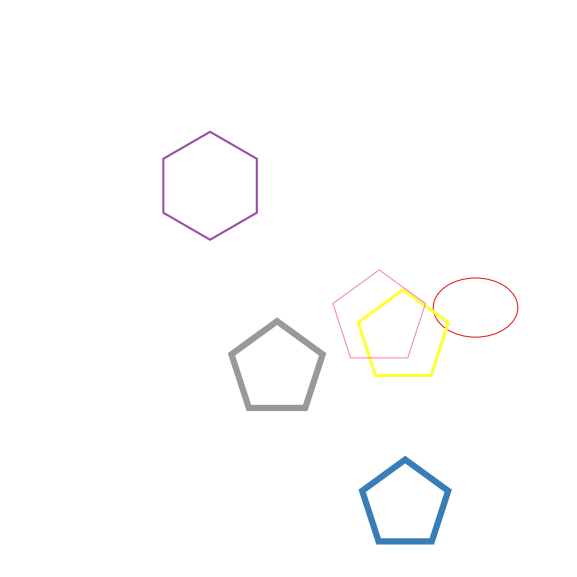[{"shape": "oval", "thickness": 0.5, "radius": 0.37, "center": [0.823, 0.467]}, {"shape": "pentagon", "thickness": 3, "radius": 0.39, "center": [0.702, 0.125]}, {"shape": "hexagon", "thickness": 1, "radius": 0.47, "center": [0.364, 0.677]}, {"shape": "pentagon", "thickness": 1.5, "radius": 0.41, "center": [0.698, 0.415]}, {"shape": "pentagon", "thickness": 0.5, "radius": 0.42, "center": [0.657, 0.448]}, {"shape": "pentagon", "thickness": 3, "radius": 0.42, "center": [0.48, 0.36]}]